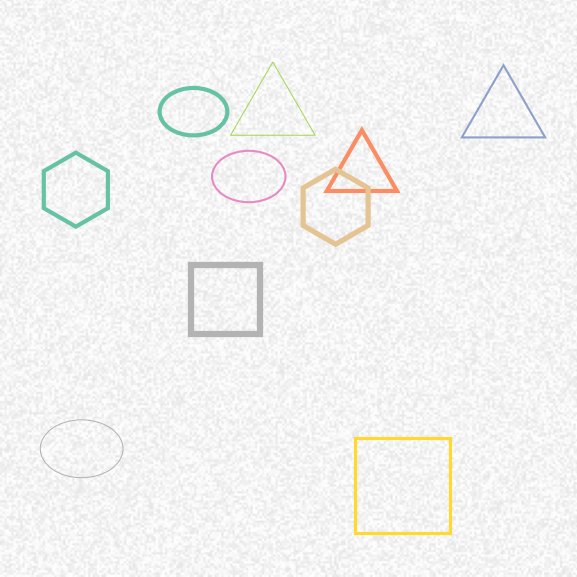[{"shape": "oval", "thickness": 2, "radius": 0.29, "center": [0.335, 0.806]}, {"shape": "hexagon", "thickness": 2, "radius": 0.32, "center": [0.131, 0.671]}, {"shape": "triangle", "thickness": 2, "radius": 0.35, "center": [0.627, 0.704]}, {"shape": "triangle", "thickness": 1, "radius": 0.42, "center": [0.872, 0.803]}, {"shape": "oval", "thickness": 1, "radius": 0.32, "center": [0.431, 0.693]}, {"shape": "triangle", "thickness": 0.5, "radius": 0.42, "center": [0.472, 0.807]}, {"shape": "square", "thickness": 1.5, "radius": 0.41, "center": [0.697, 0.158]}, {"shape": "hexagon", "thickness": 2.5, "radius": 0.32, "center": [0.581, 0.641]}, {"shape": "oval", "thickness": 0.5, "radius": 0.36, "center": [0.141, 0.222]}, {"shape": "square", "thickness": 3, "radius": 0.3, "center": [0.39, 0.48]}]